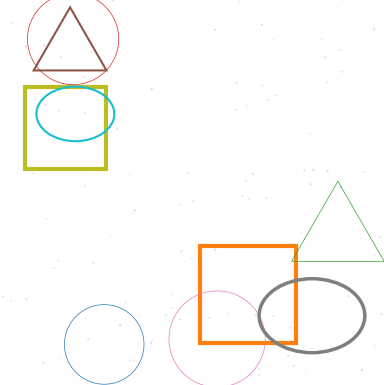[{"shape": "circle", "thickness": 0.5, "radius": 0.52, "center": [0.271, 0.105]}, {"shape": "square", "thickness": 3, "radius": 0.63, "center": [0.644, 0.235]}, {"shape": "triangle", "thickness": 0.5, "radius": 0.69, "center": [0.878, 0.391]}, {"shape": "circle", "thickness": 0.5, "radius": 0.59, "center": [0.19, 0.899]}, {"shape": "triangle", "thickness": 1.5, "radius": 0.55, "center": [0.182, 0.872]}, {"shape": "circle", "thickness": 0.5, "radius": 0.63, "center": [0.564, 0.119]}, {"shape": "oval", "thickness": 2.5, "radius": 0.69, "center": [0.81, 0.18]}, {"shape": "square", "thickness": 3, "radius": 0.53, "center": [0.171, 0.668]}, {"shape": "oval", "thickness": 1.5, "radius": 0.51, "center": [0.196, 0.704]}]